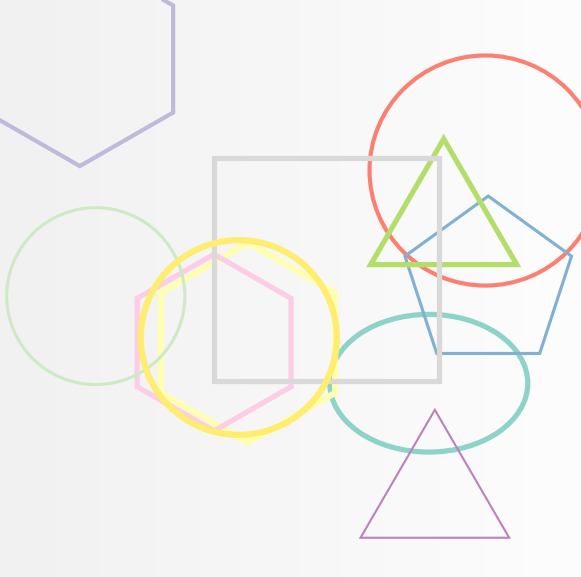[{"shape": "oval", "thickness": 2.5, "radius": 0.85, "center": [0.738, 0.336]}, {"shape": "hexagon", "thickness": 3, "radius": 0.87, "center": [0.427, 0.406]}, {"shape": "hexagon", "thickness": 2, "radius": 0.93, "center": [0.137, 0.897]}, {"shape": "circle", "thickness": 2, "radius": 1.0, "center": [0.835, 0.704]}, {"shape": "pentagon", "thickness": 1.5, "radius": 0.75, "center": [0.84, 0.509]}, {"shape": "triangle", "thickness": 2.5, "radius": 0.73, "center": [0.763, 0.613]}, {"shape": "hexagon", "thickness": 2.5, "radius": 0.76, "center": [0.368, 0.406]}, {"shape": "square", "thickness": 2.5, "radius": 0.97, "center": [0.562, 0.533]}, {"shape": "triangle", "thickness": 1, "radius": 0.74, "center": [0.748, 0.142]}, {"shape": "circle", "thickness": 1.5, "radius": 0.77, "center": [0.165, 0.486]}, {"shape": "circle", "thickness": 3, "radius": 0.84, "center": [0.411, 0.415]}]